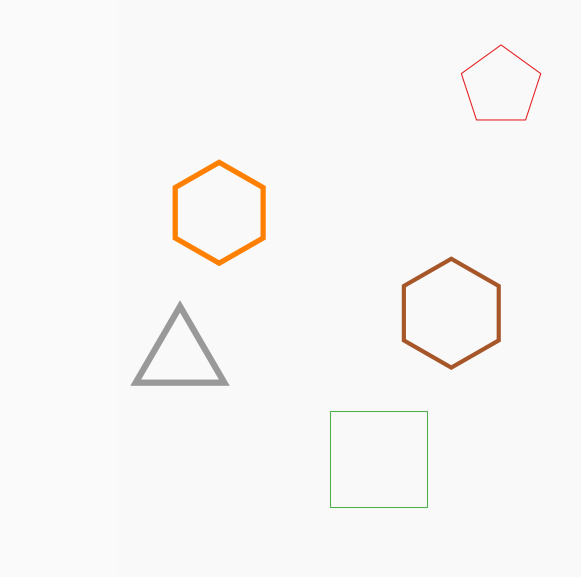[{"shape": "pentagon", "thickness": 0.5, "radius": 0.36, "center": [0.862, 0.849]}, {"shape": "square", "thickness": 0.5, "radius": 0.42, "center": [0.651, 0.204]}, {"shape": "hexagon", "thickness": 2.5, "radius": 0.44, "center": [0.377, 0.631]}, {"shape": "hexagon", "thickness": 2, "radius": 0.47, "center": [0.776, 0.457]}, {"shape": "triangle", "thickness": 3, "radius": 0.44, "center": [0.31, 0.381]}]